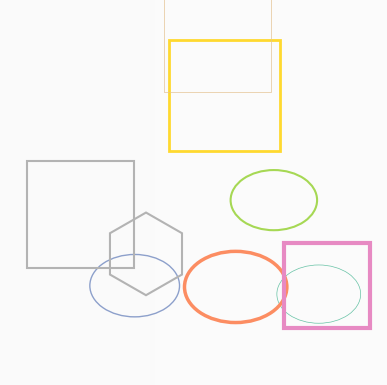[{"shape": "oval", "thickness": 0.5, "radius": 0.54, "center": [0.823, 0.236]}, {"shape": "oval", "thickness": 2.5, "radius": 0.66, "center": [0.608, 0.255]}, {"shape": "oval", "thickness": 1, "radius": 0.58, "center": [0.348, 0.258]}, {"shape": "square", "thickness": 3, "radius": 0.55, "center": [0.844, 0.258]}, {"shape": "oval", "thickness": 1.5, "radius": 0.56, "center": [0.707, 0.48]}, {"shape": "square", "thickness": 2, "radius": 0.72, "center": [0.579, 0.752]}, {"shape": "square", "thickness": 0.5, "radius": 0.69, "center": [0.562, 0.899]}, {"shape": "square", "thickness": 1.5, "radius": 0.69, "center": [0.208, 0.443]}, {"shape": "hexagon", "thickness": 1.5, "radius": 0.54, "center": [0.377, 0.341]}]